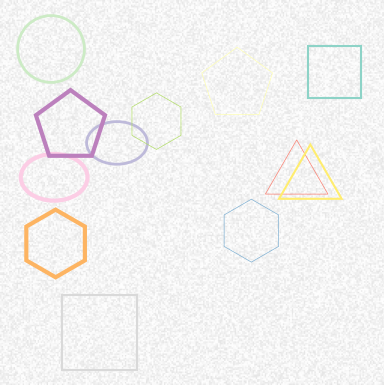[{"shape": "square", "thickness": 1.5, "radius": 0.34, "center": [0.87, 0.813]}, {"shape": "pentagon", "thickness": 0.5, "radius": 0.48, "center": [0.616, 0.781]}, {"shape": "oval", "thickness": 2, "radius": 0.4, "center": [0.304, 0.629]}, {"shape": "triangle", "thickness": 0.5, "radius": 0.47, "center": [0.771, 0.543]}, {"shape": "hexagon", "thickness": 0.5, "radius": 0.41, "center": [0.653, 0.401]}, {"shape": "hexagon", "thickness": 3, "radius": 0.44, "center": [0.144, 0.368]}, {"shape": "hexagon", "thickness": 0.5, "radius": 0.37, "center": [0.406, 0.685]}, {"shape": "oval", "thickness": 3, "radius": 0.43, "center": [0.141, 0.54]}, {"shape": "square", "thickness": 1.5, "radius": 0.49, "center": [0.259, 0.136]}, {"shape": "pentagon", "thickness": 3, "radius": 0.47, "center": [0.183, 0.672]}, {"shape": "circle", "thickness": 2, "radius": 0.43, "center": [0.133, 0.873]}, {"shape": "triangle", "thickness": 1.5, "radius": 0.47, "center": [0.806, 0.531]}]